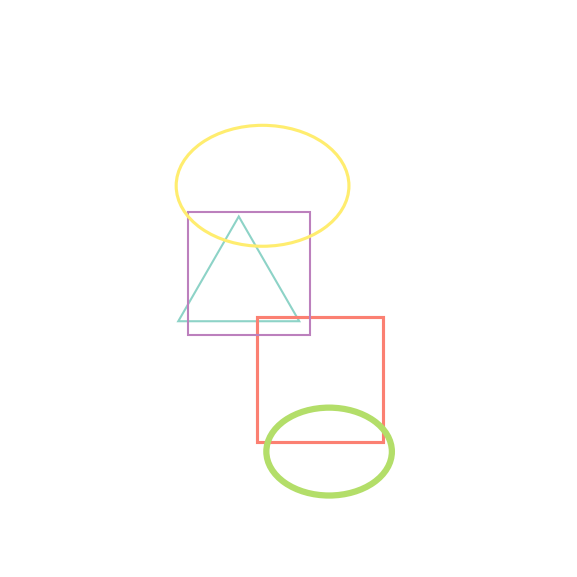[{"shape": "triangle", "thickness": 1, "radius": 0.6, "center": [0.413, 0.503]}, {"shape": "square", "thickness": 1.5, "radius": 0.54, "center": [0.554, 0.342]}, {"shape": "oval", "thickness": 3, "radius": 0.54, "center": [0.57, 0.217]}, {"shape": "square", "thickness": 1, "radius": 0.53, "center": [0.431, 0.526]}, {"shape": "oval", "thickness": 1.5, "radius": 0.75, "center": [0.455, 0.677]}]